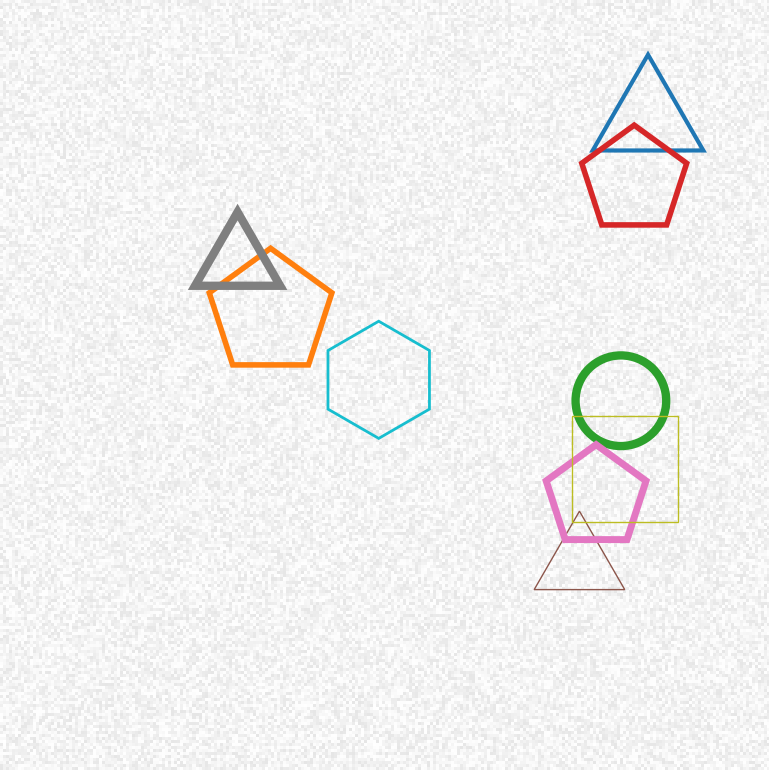[{"shape": "triangle", "thickness": 1.5, "radius": 0.41, "center": [0.842, 0.846]}, {"shape": "pentagon", "thickness": 2, "radius": 0.42, "center": [0.351, 0.594]}, {"shape": "circle", "thickness": 3, "radius": 0.29, "center": [0.806, 0.48]}, {"shape": "pentagon", "thickness": 2, "radius": 0.36, "center": [0.824, 0.766]}, {"shape": "triangle", "thickness": 0.5, "radius": 0.34, "center": [0.753, 0.268]}, {"shape": "pentagon", "thickness": 2.5, "radius": 0.34, "center": [0.774, 0.354]}, {"shape": "triangle", "thickness": 3, "radius": 0.32, "center": [0.309, 0.661]}, {"shape": "square", "thickness": 0.5, "radius": 0.34, "center": [0.812, 0.391]}, {"shape": "hexagon", "thickness": 1, "radius": 0.38, "center": [0.492, 0.507]}]